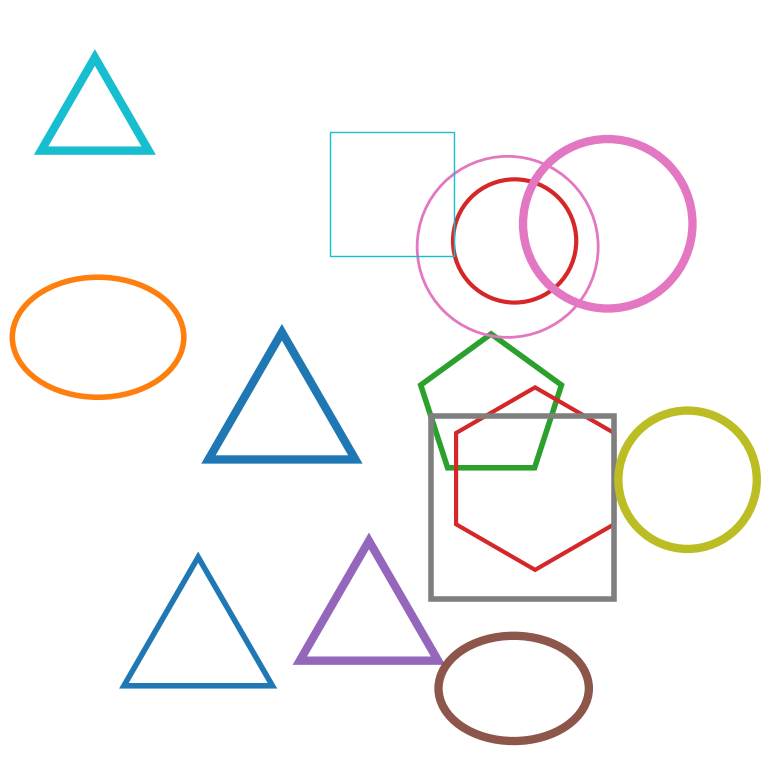[{"shape": "triangle", "thickness": 2, "radius": 0.56, "center": [0.257, 0.165]}, {"shape": "triangle", "thickness": 3, "radius": 0.55, "center": [0.366, 0.458]}, {"shape": "oval", "thickness": 2, "radius": 0.56, "center": [0.127, 0.562]}, {"shape": "pentagon", "thickness": 2, "radius": 0.48, "center": [0.638, 0.47]}, {"shape": "circle", "thickness": 1.5, "radius": 0.4, "center": [0.668, 0.687]}, {"shape": "hexagon", "thickness": 1.5, "radius": 0.59, "center": [0.695, 0.378]}, {"shape": "triangle", "thickness": 3, "radius": 0.52, "center": [0.479, 0.194]}, {"shape": "oval", "thickness": 3, "radius": 0.49, "center": [0.667, 0.106]}, {"shape": "circle", "thickness": 3, "radius": 0.55, "center": [0.789, 0.709]}, {"shape": "circle", "thickness": 1, "radius": 0.59, "center": [0.659, 0.679]}, {"shape": "square", "thickness": 2, "radius": 0.59, "center": [0.678, 0.341]}, {"shape": "circle", "thickness": 3, "radius": 0.45, "center": [0.893, 0.377]}, {"shape": "square", "thickness": 0.5, "radius": 0.4, "center": [0.508, 0.748]}, {"shape": "triangle", "thickness": 3, "radius": 0.4, "center": [0.123, 0.845]}]